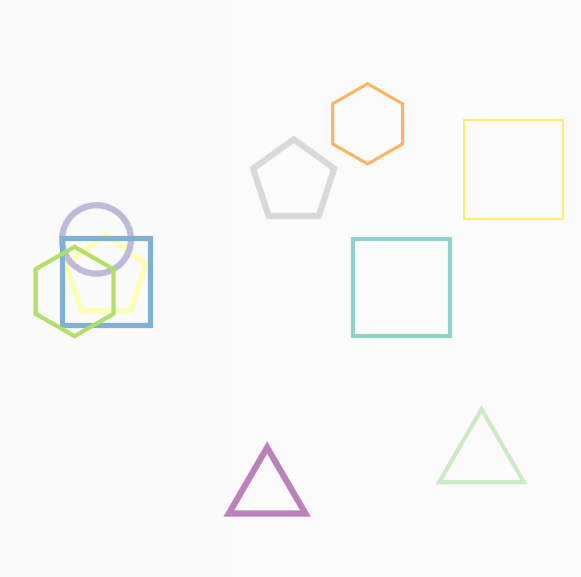[{"shape": "square", "thickness": 2, "radius": 0.42, "center": [0.69, 0.501]}, {"shape": "pentagon", "thickness": 2.5, "radius": 0.36, "center": [0.182, 0.52]}, {"shape": "circle", "thickness": 3, "radius": 0.3, "center": [0.166, 0.585]}, {"shape": "square", "thickness": 2.5, "radius": 0.38, "center": [0.182, 0.512]}, {"shape": "hexagon", "thickness": 1.5, "radius": 0.35, "center": [0.632, 0.785]}, {"shape": "hexagon", "thickness": 2, "radius": 0.39, "center": [0.128, 0.494]}, {"shape": "pentagon", "thickness": 3, "radius": 0.37, "center": [0.505, 0.685]}, {"shape": "triangle", "thickness": 3, "radius": 0.38, "center": [0.46, 0.148]}, {"shape": "triangle", "thickness": 2, "radius": 0.42, "center": [0.828, 0.206]}, {"shape": "square", "thickness": 1, "radius": 0.43, "center": [0.883, 0.706]}]